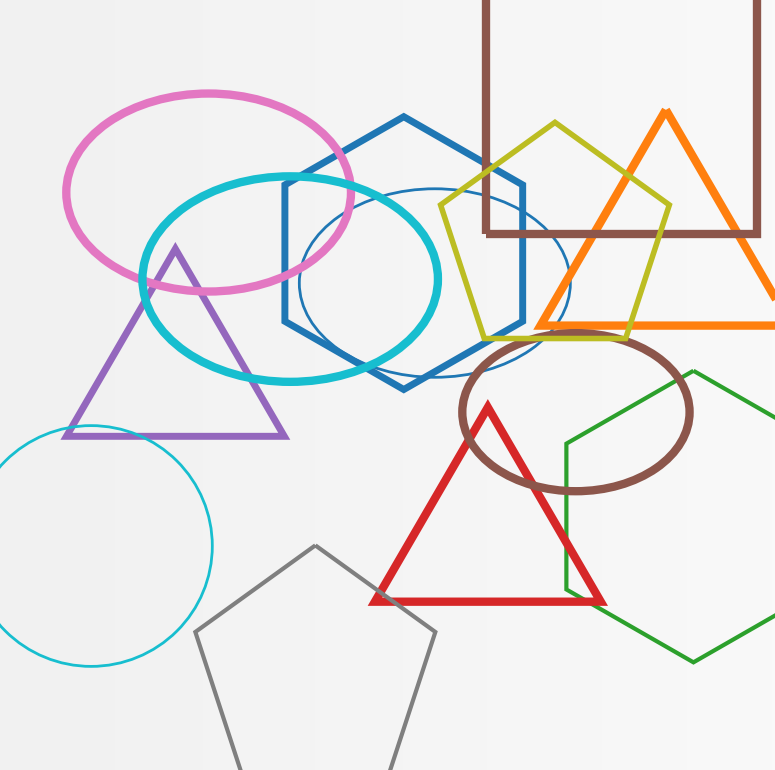[{"shape": "oval", "thickness": 1, "radius": 0.87, "center": [0.561, 0.632]}, {"shape": "hexagon", "thickness": 2.5, "radius": 0.89, "center": [0.521, 0.671]}, {"shape": "triangle", "thickness": 3, "radius": 0.93, "center": [0.859, 0.671]}, {"shape": "hexagon", "thickness": 1.5, "radius": 0.95, "center": [0.895, 0.329]}, {"shape": "triangle", "thickness": 3, "radius": 0.84, "center": [0.629, 0.303]}, {"shape": "triangle", "thickness": 2.5, "radius": 0.81, "center": [0.226, 0.514]}, {"shape": "square", "thickness": 3, "radius": 0.88, "center": [0.802, 0.871]}, {"shape": "oval", "thickness": 3, "radius": 0.73, "center": [0.743, 0.465]}, {"shape": "oval", "thickness": 3, "radius": 0.92, "center": [0.269, 0.75]}, {"shape": "pentagon", "thickness": 1.5, "radius": 0.81, "center": [0.407, 0.129]}, {"shape": "pentagon", "thickness": 2, "radius": 0.78, "center": [0.716, 0.686]}, {"shape": "circle", "thickness": 1, "radius": 0.78, "center": [0.118, 0.291]}, {"shape": "oval", "thickness": 3, "radius": 0.95, "center": [0.374, 0.638]}]